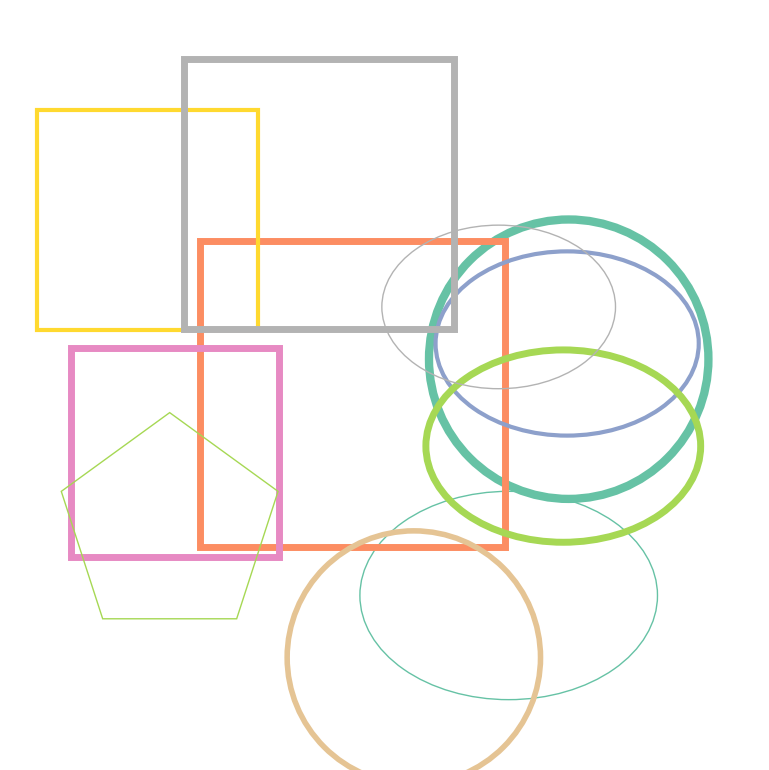[{"shape": "oval", "thickness": 0.5, "radius": 0.97, "center": [0.661, 0.227]}, {"shape": "circle", "thickness": 3, "radius": 0.91, "center": [0.739, 0.534]}, {"shape": "square", "thickness": 2.5, "radius": 0.99, "center": [0.458, 0.488]}, {"shape": "oval", "thickness": 1.5, "radius": 0.85, "center": [0.737, 0.554]}, {"shape": "square", "thickness": 2.5, "radius": 0.68, "center": [0.227, 0.412]}, {"shape": "pentagon", "thickness": 0.5, "radius": 0.74, "center": [0.22, 0.316]}, {"shape": "oval", "thickness": 2.5, "radius": 0.89, "center": [0.732, 0.421]}, {"shape": "square", "thickness": 1.5, "radius": 0.72, "center": [0.191, 0.714]}, {"shape": "circle", "thickness": 2, "radius": 0.82, "center": [0.537, 0.146]}, {"shape": "oval", "thickness": 0.5, "radius": 0.76, "center": [0.648, 0.601]}, {"shape": "square", "thickness": 2.5, "radius": 0.88, "center": [0.415, 0.748]}]